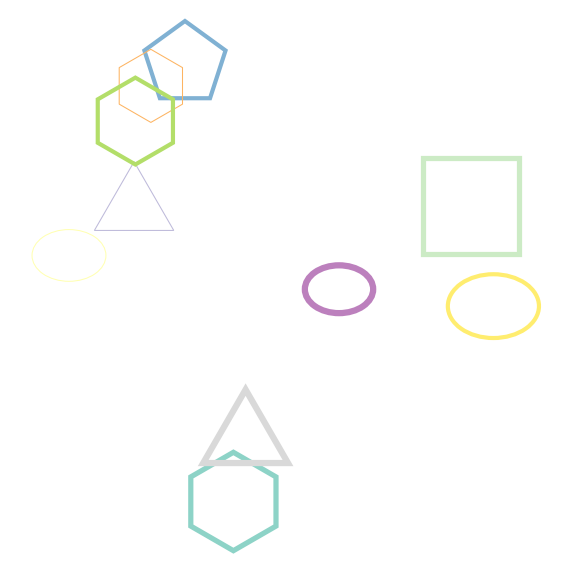[{"shape": "hexagon", "thickness": 2.5, "radius": 0.43, "center": [0.404, 0.131]}, {"shape": "oval", "thickness": 0.5, "radius": 0.32, "center": [0.119, 0.557]}, {"shape": "triangle", "thickness": 0.5, "radius": 0.4, "center": [0.232, 0.64]}, {"shape": "pentagon", "thickness": 2, "radius": 0.37, "center": [0.32, 0.889]}, {"shape": "hexagon", "thickness": 0.5, "radius": 0.32, "center": [0.261, 0.85]}, {"shape": "hexagon", "thickness": 2, "radius": 0.38, "center": [0.234, 0.789]}, {"shape": "triangle", "thickness": 3, "radius": 0.42, "center": [0.425, 0.24]}, {"shape": "oval", "thickness": 3, "radius": 0.3, "center": [0.587, 0.498]}, {"shape": "square", "thickness": 2.5, "radius": 0.41, "center": [0.815, 0.643]}, {"shape": "oval", "thickness": 2, "radius": 0.39, "center": [0.854, 0.469]}]